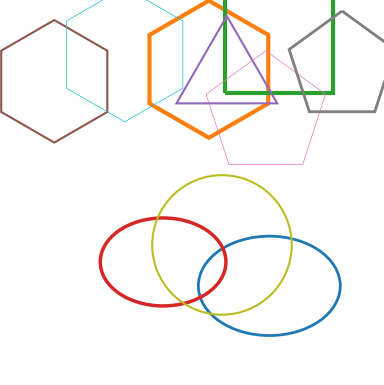[{"shape": "oval", "thickness": 2, "radius": 0.92, "center": [0.7, 0.258]}, {"shape": "hexagon", "thickness": 3, "radius": 0.89, "center": [0.543, 0.82]}, {"shape": "square", "thickness": 3, "radius": 0.7, "center": [0.725, 0.898]}, {"shape": "oval", "thickness": 2.5, "radius": 0.82, "center": [0.424, 0.32]}, {"shape": "triangle", "thickness": 1.5, "radius": 0.76, "center": [0.589, 0.807]}, {"shape": "hexagon", "thickness": 1.5, "radius": 0.8, "center": [0.141, 0.789]}, {"shape": "pentagon", "thickness": 0.5, "radius": 0.82, "center": [0.69, 0.705]}, {"shape": "pentagon", "thickness": 2, "radius": 0.72, "center": [0.888, 0.827]}, {"shape": "circle", "thickness": 1.5, "radius": 0.91, "center": [0.577, 0.364]}, {"shape": "hexagon", "thickness": 0.5, "radius": 0.87, "center": [0.324, 0.858]}]